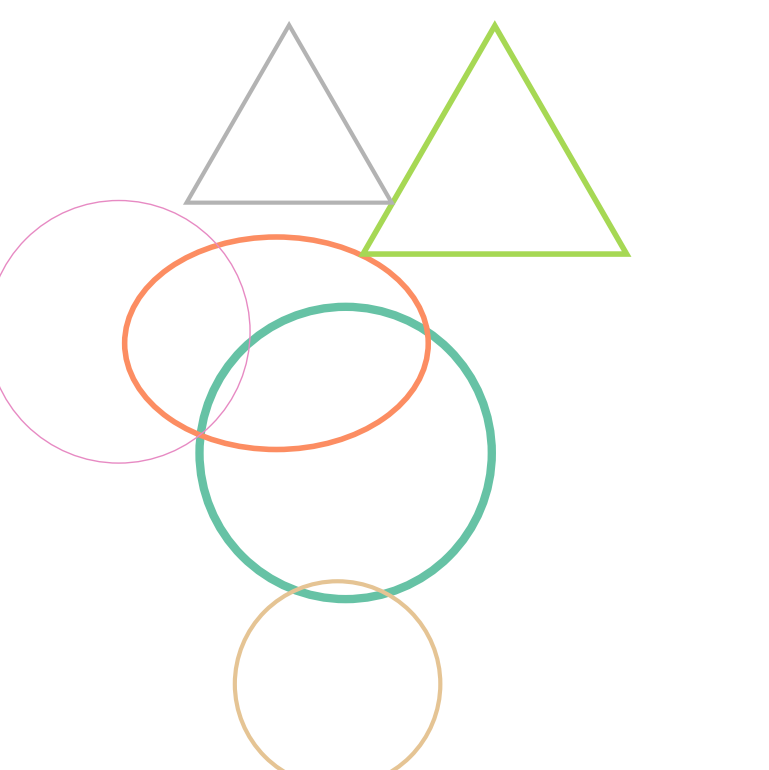[{"shape": "circle", "thickness": 3, "radius": 0.95, "center": [0.449, 0.412]}, {"shape": "oval", "thickness": 2, "radius": 0.99, "center": [0.359, 0.554]}, {"shape": "circle", "thickness": 0.5, "radius": 0.85, "center": [0.154, 0.569]}, {"shape": "triangle", "thickness": 2, "radius": 0.99, "center": [0.643, 0.769]}, {"shape": "circle", "thickness": 1.5, "radius": 0.67, "center": [0.438, 0.112]}, {"shape": "triangle", "thickness": 1.5, "radius": 0.77, "center": [0.375, 0.814]}]